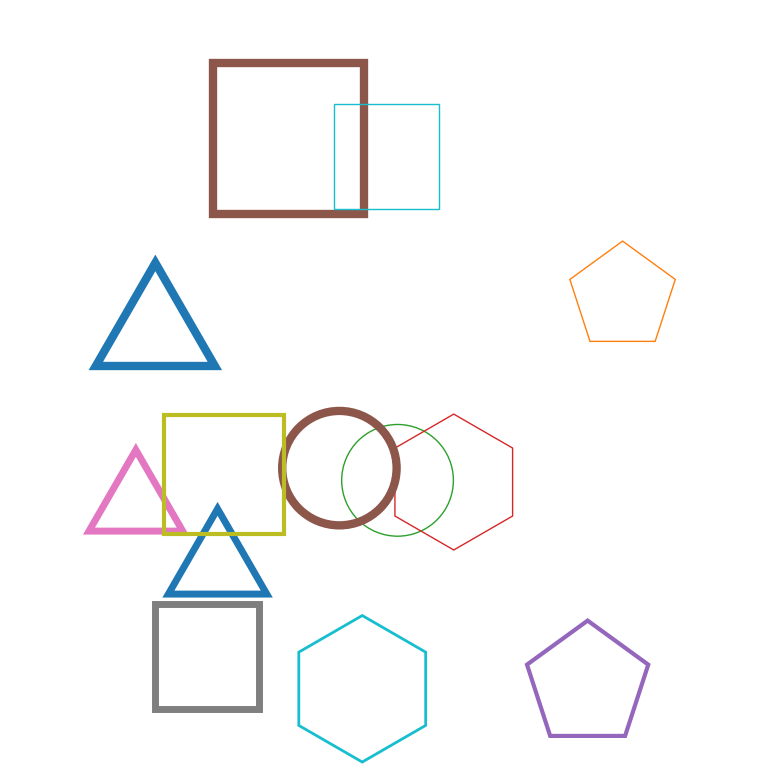[{"shape": "triangle", "thickness": 2.5, "radius": 0.37, "center": [0.283, 0.265]}, {"shape": "triangle", "thickness": 3, "radius": 0.45, "center": [0.202, 0.569]}, {"shape": "pentagon", "thickness": 0.5, "radius": 0.36, "center": [0.809, 0.615]}, {"shape": "circle", "thickness": 0.5, "radius": 0.36, "center": [0.516, 0.376]}, {"shape": "hexagon", "thickness": 0.5, "radius": 0.44, "center": [0.589, 0.374]}, {"shape": "pentagon", "thickness": 1.5, "radius": 0.41, "center": [0.763, 0.111]}, {"shape": "circle", "thickness": 3, "radius": 0.37, "center": [0.441, 0.392]}, {"shape": "square", "thickness": 3, "radius": 0.49, "center": [0.375, 0.82]}, {"shape": "triangle", "thickness": 2.5, "radius": 0.35, "center": [0.176, 0.345]}, {"shape": "square", "thickness": 2.5, "radius": 0.34, "center": [0.269, 0.147]}, {"shape": "square", "thickness": 1.5, "radius": 0.39, "center": [0.291, 0.384]}, {"shape": "hexagon", "thickness": 1, "radius": 0.48, "center": [0.47, 0.105]}, {"shape": "square", "thickness": 0.5, "radius": 0.34, "center": [0.502, 0.797]}]